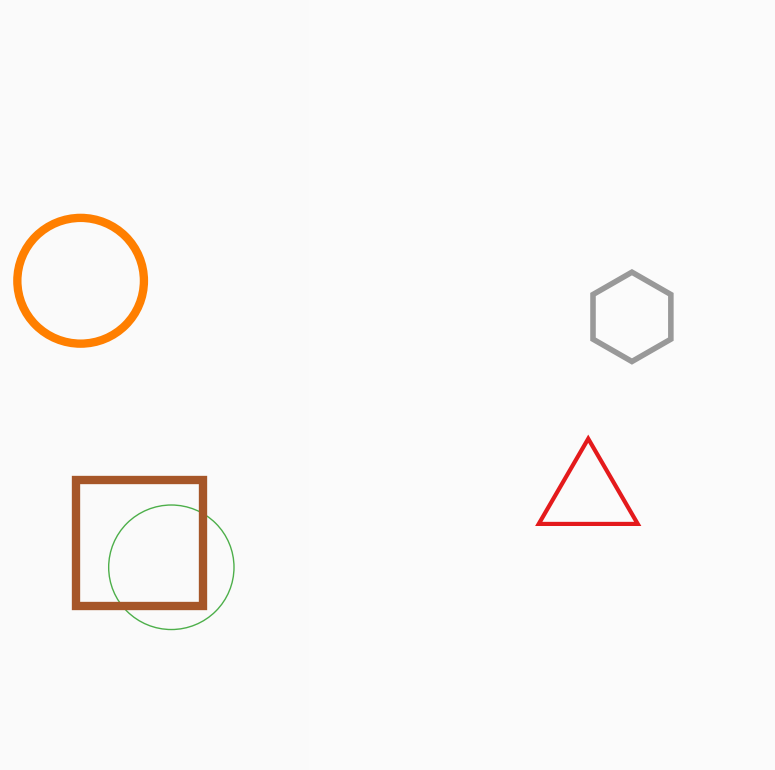[{"shape": "triangle", "thickness": 1.5, "radius": 0.37, "center": [0.759, 0.356]}, {"shape": "circle", "thickness": 0.5, "radius": 0.4, "center": [0.221, 0.263]}, {"shape": "circle", "thickness": 3, "radius": 0.41, "center": [0.104, 0.635]}, {"shape": "square", "thickness": 3, "radius": 0.41, "center": [0.18, 0.295]}, {"shape": "hexagon", "thickness": 2, "radius": 0.29, "center": [0.815, 0.589]}]